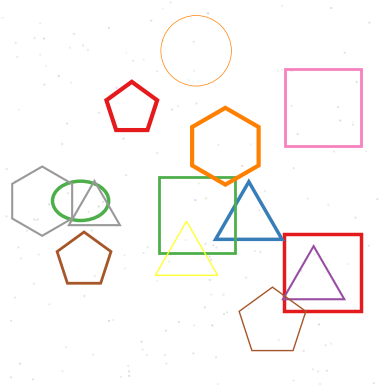[{"shape": "pentagon", "thickness": 3, "radius": 0.35, "center": [0.342, 0.718]}, {"shape": "square", "thickness": 2.5, "radius": 0.5, "center": [0.838, 0.293]}, {"shape": "triangle", "thickness": 2.5, "radius": 0.5, "center": [0.646, 0.428]}, {"shape": "square", "thickness": 2, "radius": 0.5, "center": [0.511, 0.442]}, {"shape": "oval", "thickness": 2.5, "radius": 0.36, "center": [0.209, 0.478]}, {"shape": "triangle", "thickness": 1.5, "radius": 0.46, "center": [0.815, 0.269]}, {"shape": "hexagon", "thickness": 3, "radius": 0.5, "center": [0.585, 0.62]}, {"shape": "circle", "thickness": 0.5, "radius": 0.46, "center": [0.509, 0.868]}, {"shape": "triangle", "thickness": 1, "radius": 0.47, "center": [0.484, 0.332]}, {"shape": "pentagon", "thickness": 1, "radius": 0.46, "center": [0.708, 0.163]}, {"shape": "pentagon", "thickness": 2, "radius": 0.37, "center": [0.218, 0.324]}, {"shape": "square", "thickness": 2, "radius": 0.5, "center": [0.839, 0.721]}, {"shape": "triangle", "thickness": 1.5, "radius": 0.38, "center": [0.245, 0.453]}, {"shape": "hexagon", "thickness": 1.5, "radius": 0.45, "center": [0.11, 0.478]}]